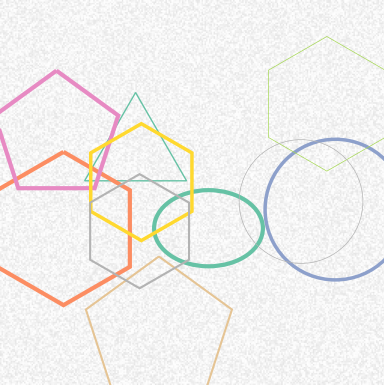[{"shape": "oval", "thickness": 3, "radius": 0.71, "center": [0.542, 0.407]}, {"shape": "triangle", "thickness": 1, "radius": 0.76, "center": [0.352, 0.607]}, {"shape": "hexagon", "thickness": 3, "radius": 1.0, "center": [0.165, 0.406]}, {"shape": "circle", "thickness": 2.5, "radius": 0.91, "center": [0.871, 0.456]}, {"shape": "pentagon", "thickness": 3, "radius": 0.84, "center": [0.147, 0.648]}, {"shape": "hexagon", "thickness": 0.5, "radius": 0.87, "center": [0.849, 0.73]}, {"shape": "hexagon", "thickness": 2.5, "radius": 0.76, "center": [0.367, 0.527]}, {"shape": "pentagon", "thickness": 1.5, "radius": 1.0, "center": [0.413, 0.134]}, {"shape": "circle", "thickness": 0.5, "radius": 0.8, "center": [0.782, 0.477]}, {"shape": "hexagon", "thickness": 1.5, "radius": 0.74, "center": [0.363, 0.399]}]